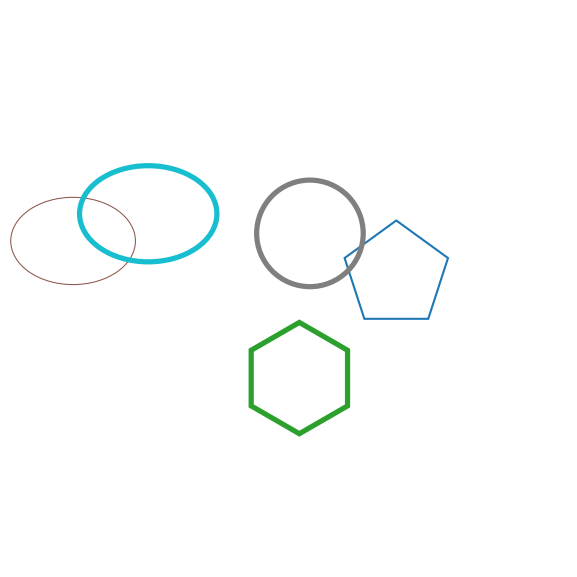[{"shape": "pentagon", "thickness": 1, "radius": 0.47, "center": [0.686, 0.523]}, {"shape": "hexagon", "thickness": 2.5, "radius": 0.48, "center": [0.518, 0.344]}, {"shape": "oval", "thickness": 0.5, "radius": 0.54, "center": [0.127, 0.582]}, {"shape": "circle", "thickness": 2.5, "radius": 0.46, "center": [0.537, 0.595]}, {"shape": "oval", "thickness": 2.5, "radius": 0.59, "center": [0.257, 0.629]}]